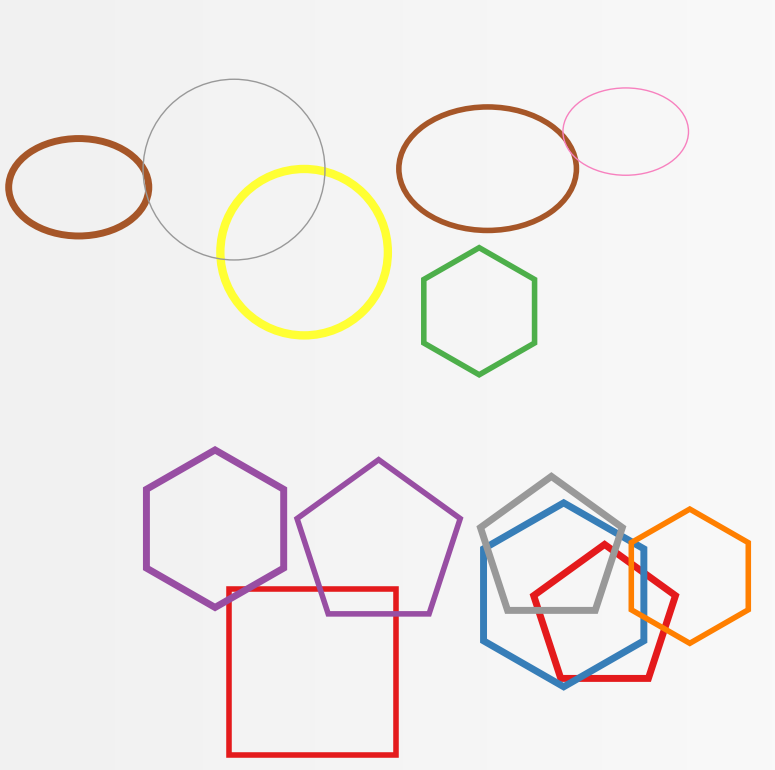[{"shape": "square", "thickness": 2, "radius": 0.54, "center": [0.403, 0.127]}, {"shape": "pentagon", "thickness": 2.5, "radius": 0.48, "center": [0.78, 0.197]}, {"shape": "hexagon", "thickness": 2.5, "radius": 0.6, "center": [0.727, 0.228]}, {"shape": "hexagon", "thickness": 2, "radius": 0.41, "center": [0.618, 0.596]}, {"shape": "pentagon", "thickness": 2, "radius": 0.55, "center": [0.489, 0.292]}, {"shape": "hexagon", "thickness": 2.5, "radius": 0.51, "center": [0.277, 0.313]}, {"shape": "hexagon", "thickness": 2, "radius": 0.44, "center": [0.89, 0.252]}, {"shape": "circle", "thickness": 3, "radius": 0.54, "center": [0.392, 0.672]}, {"shape": "oval", "thickness": 2.5, "radius": 0.45, "center": [0.102, 0.757]}, {"shape": "oval", "thickness": 2, "radius": 0.57, "center": [0.629, 0.781]}, {"shape": "oval", "thickness": 0.5, "radius": 0.4, "center": [0.807, 0.829]}, {"shape": "pentagon", "thickness": 2.5, "radius": 0.48, "center": [0.711, 0.285]}, {"shape": "circle", "thickness": 0.5, "radius": 0.59, "center": [0.302, 0.78]}]